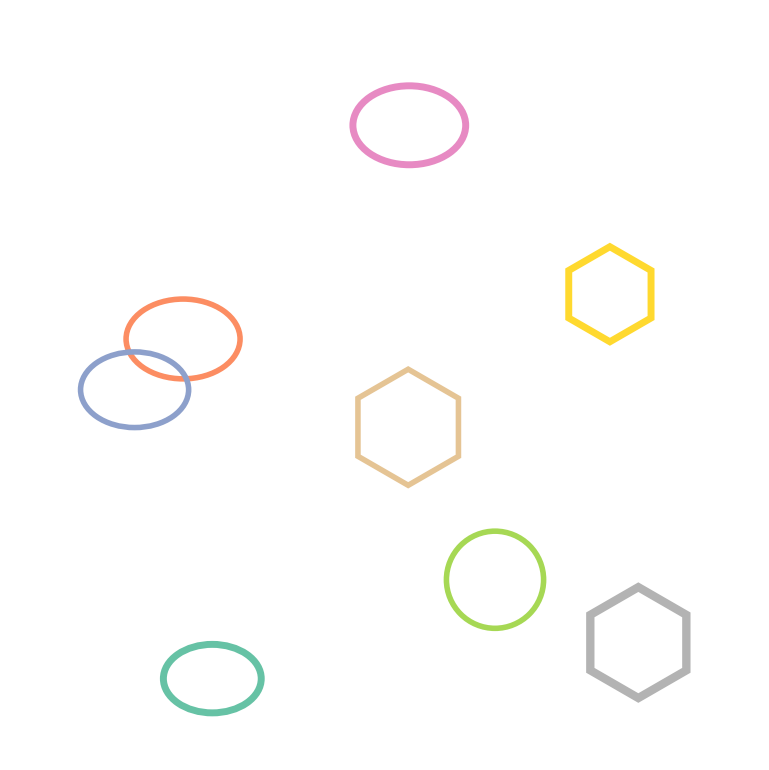[{"shape": "oval", "thickness": 2.5, "radius": 0.32, "center": [0.276, 0.119]}, {"shape": "oval", "thickness": 2, "radius": 0.37, "center": [0.238, 0.56]}, {"shape": "oval", "thickness": 2, "radius": 0.35, "center": [0.175, 0.494]}, {"shape": "oval", "thickness": 2.5, "radius": 0.37, "center": [0.532, 0.837]}, {"shape": "circle", "thickness": 2, "radius": 0.32, "center": [0.643, 0.247]}, {"shape": "hexagon", "thickness": 2.5, "radius": 0.31, "center": [0.792, 0.618]}, {"shape": "hexagon", "thickness": 2, "radius": 0.38, "center": [0.53, 0.445]}, {"shape": "hexagon", "thickness": 3, "radius": 0.36, "center": [0.829, 0.165]}]